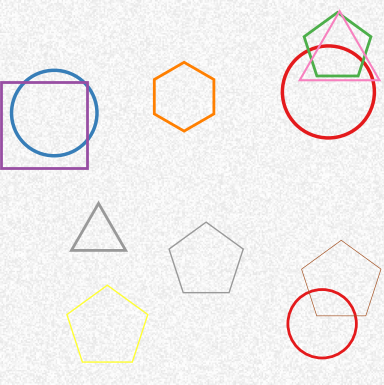[{"shape": "circle", "thickness": 2, "radius": 0.44, "center": [0.837, 0.159]}, {"shape": "circle", "thickness": 2.5, "radius": 0.6, "center": [0.853, 0.761]}, {"shape": "circle", "thickness": 2.5, "radius": 0.55, "center": [0.141, 0.706]}, {"shape": "pentagon", "thickness": 2, "radius": 0.46, "center": [0.877, 0.877]}, {"shape": "square", "thickness": 2, "radius": 0.56, "center": [0.113, 0.675]}, {"shape": "hexagon", "thickness": 2, "radius": 0.45, "center": [0.478, 0.749]}, {"shape": "pentagon", "thickness": 1, "radius": 0.55, "center": [0.279, 0.149]}, {"shape": "pentagon", "thickness": 0.5, "radius": 0.54, "center": [0.886, 0.267]}, {"shape": "triangle", "thickness": 1.5, "radius": 0.6, "center": [0.882, 0.851]}, {"shape": "triangle", "thickness": 2, "radius": 0.41, "center": [0.256, 0.39]}, {"shape": "pentagon", "thickness": 1, "radius": 0.51, "center": [0.535, 0.322]}]